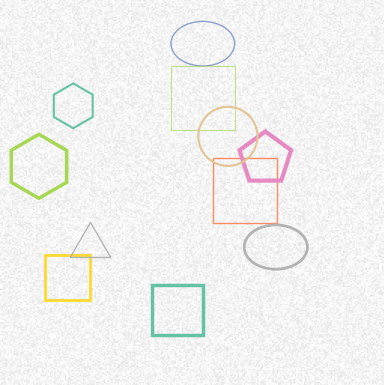[{"shape": "square", "thickness": 2.5, "radius": 0.33, "center": [0.461, 0.195]}, {"shape": "hexagon", "thickness": 1.5, "radius": 0.29, "center": [0.19, 0.725]}, {"shape": "square", "thickness": 1, "radius": 0.42, "center": [0.637, 0.505]}, {"shape": "oval", "thickness": 1, "radius": 0.41, "center": [0.527, 0.886]}, {"shape": "pentagon", "thickness": 3, "radius": 0.35, "center": [0.689, 0.588]}, {"shape": "square", "thickness": 0.5, "radius": 0.42, "center": [0.528, 0.745]}, {"shape": "hexagon", "thickness": 2.5, "radius": 0.42, "center": [0.101, 0.568]}, {"shape": "square", "thickness": 2, "radius": 0.29, "center": [0.175, 0.28]}, {"shape": "circle", "thickness": 1.5, "radius": 0.38, "center": [0.592, 0.646]}, {"shape": "oval", "thickness": 2, "radius": 0.41, "center": [0.716, 0.358]}, {"shape": "triangle", "thickness": 1, "radius": 0.3, "center": [0.235, 0.362]}]